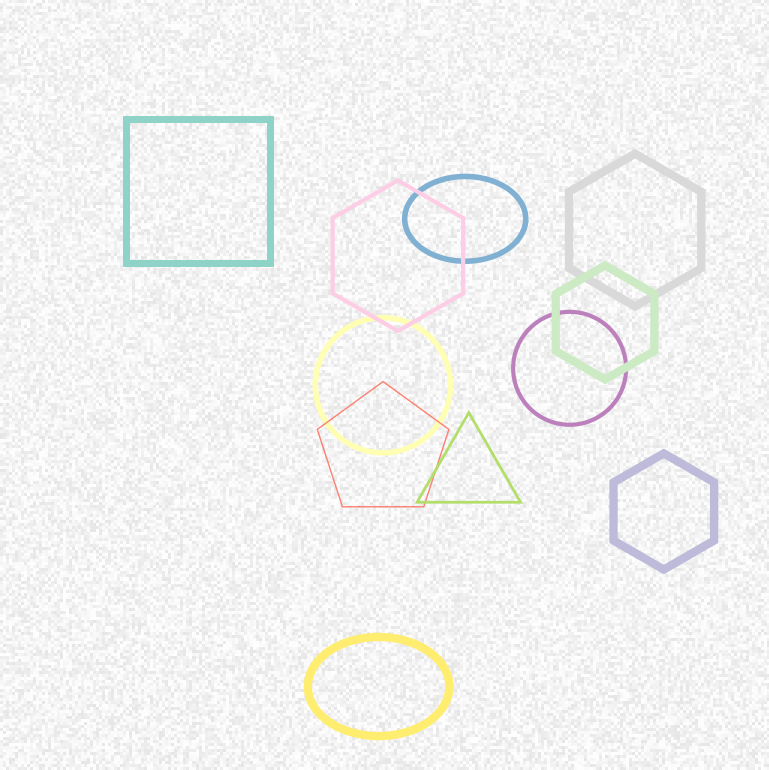[{"shape": "square", "thickness": 2.5, "radius": 0.47, "center": [0.257, 0.752]}, {"shape": "circle", "thickness": 2, "radius": 0.44, "center": [0.497, 0.5]}, {"shape": "hexagon", "thickness": 3, "radius": 0.38, "center": [0.862, 0.336]}, {"shape": "pentagon", "thickness": 0.5, "radius": 0.45, "center": [0.498, 0.415]}, {"shape": "oval", "thickness": 2, "radius": 0.39, "center": [0.604, 0.716]}, {"shape": "triangle", "thickness": 1, "radius": 0.39, "center": [0.609, 0.387]}, {"shape": "hexagon", "thickness": 1.5, "radius": 0.49, "center": [0.517, 0.668]}, {"shape": "hexagon", "thickness": 3, "radius": 0.5, "center": [0.825, 0.701]}, {"shape": "circle", "thickness": 1.5, "radius": 0.37, "center": [0.74, 0.522]}, {"shape": "hexagon", "thickness": 3, "radius": 0.37, "center": [0.786, 0.581]}, {"shape": "oval", "thickness": 3, "radius": 0.46, "center": [0.492, 0.108]}]